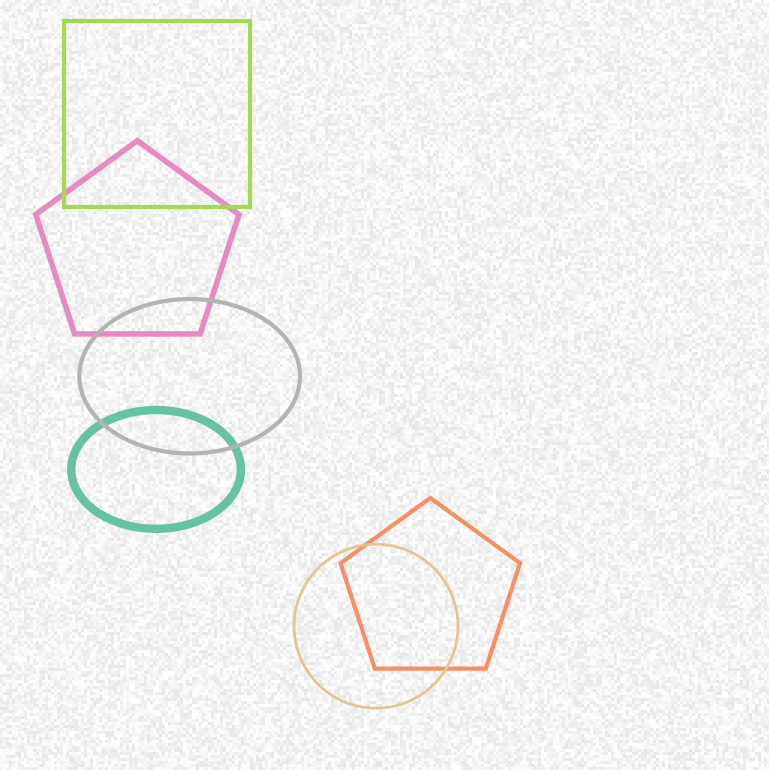[{"shape": "oval", "thickness": 3, "radius": 0.55, "center": [0.203, 0.39]}, {"shape": "pentagon", "thickness": 1.5, "radius": 0.61, "center": [0.559, 0.231]}, {"shape": "pentagon", "thickness": 2, "radius": 0.69, "center": [0.178, 0.679]}, {"shape": "square", "thickness": 1.5, "radius": 0.6, "center": [0.204, 0.852]}, {"shape": "circle", "thickness": 1, "radius": 0.53, "center": [0.488, 0.187]}, {"shape": "oval", "thickness": 1.5, "radius": 0.72, "center": [0.246, 0.511]}]